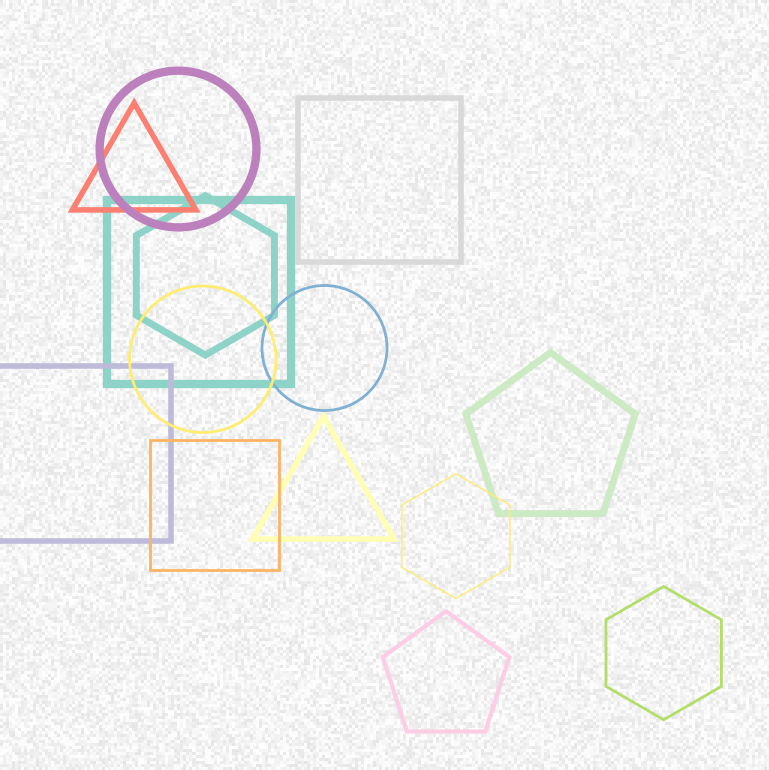[{"shape": "square", "thickness": 3, "radius": 0.6, "center": [0.258, 0.621]}, {"shape": "hexagon", "thickness": 2.5, "radius": 0.52, "center": [0.267, 0.642]}, {"shape": "triangle", "thickness": 2, "radius": 0.53, "center": [0.42, 0.353]}, {"shape": "square", "thickness": 2, "radius": 0.57, "center": [0.108, 0.411]}, {"shape": "triangle", "thickness": 2, "radius": 0.46, "center": [0.174, 0.774]}, {"shape": "circle", "thickness": 1, "radius": 0.41, "center": [0.421, 0.548]}, {"shape": "square", "thickness": 1, "radius": 0.42, "center": [0.278, 0.344]}, {"shape": "hexagon", "thickness": 1, "radius": 0.43, "center": [0.862, 0.152]}, {"shape": "pentagon", "thickness": 1.5, "radius": 0.43, "center": [0.579, 0.12]}, {"shape": "square", "thickness": 2, "radius": 0.53, "center": [0.493, 0.766]}, {"shape": "circle", "thickness": 3, "radius": 0.51, "center": [0.231, 0.806]}, {"shape": "pentagon", "thickness": 2.5, "radius": 0.58, "center": [0.715, 0.427]}, {"shape": "hexagon", "thickness": 0.5, "radius": 0.4, "center": [0.592, 0.304]}, {"shape": "circle", "thickness": 1, "radius": 0.48, "center": [0.263, 0.533]}]